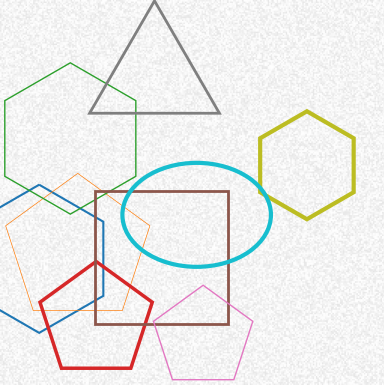[{"shape": "hexagon", "thickness": 1.5, "radius": 0.96, "center": [0.102, 0.328]}, {"shape": "pentagon", "thickness": 0.5, "radius": 0.98, "center": [0.202, 0.353]}, {"shape": "hexagon", "thickness": 1, "radius": 0.98, "center": [0.183, 0.64]}, {"shape": "pentagon", "thickness": 2.5, "radius": 0.77, "center": [0.25, 0.168]}, {"shape": "square", "thickness": 2, "radius": 0.87, "center": [0.419, 0.332]}, {"shape": "pentagon", "thickness": 1, "radius": 0.68, "center": [0.528, 0.123]}, {"shape": "triangle", "thickness": 2, "radius": 0.97, "center": [0.401, 0.803]}, {"shape": "hexagon", "thickness": 3, "radius": 0.7, "center": [0.797, 0.571]}, {"shape": "oval", "thickness": 3, "radius": 0.96, "center": [0.511, 0.442]}]